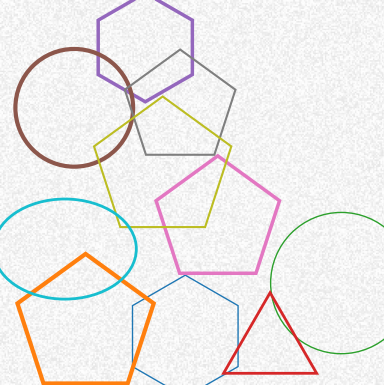[{"shape": "hexagon", "thickness": 1, "radius": 0.79, "center": [0.481, 0.127]}, {"shape": "pentagon", "thickness": 3, "radius": 0.93, "center": [0.222, 0.154]}, {"shape": "circle", "thickness": 1, "radius": 0.92, "center": [0.886, 0.265]}, {"shape": "triangle", "thickness": 2, "radius": 0.7, "center": [0.702, 0.1]}, {"shape": "hexagon", "thickness": 2.5, "radius": 0.71, "center": [0.377, 0.877]}, {"shape": "circle", "thickness": 3, "radius": 0.76, "center": [0.193, 0.72]}, {"shape": "pentagon", "thickness": 2.5, "radius": 0.84, "center": [0.566, 0.427]}, {"shape": "pentagon", "thickness": 1.5, "radius": 0.76, "center": [0.468, 0.72]}, {"shape": "pentagon", "thickness": 1.5, "radius": 0.94, "center": [0.423, 0.562]}, {"shape": "oval", "thickness": 2, "radius": 0.93, "center": [0.168, 0.353]}]